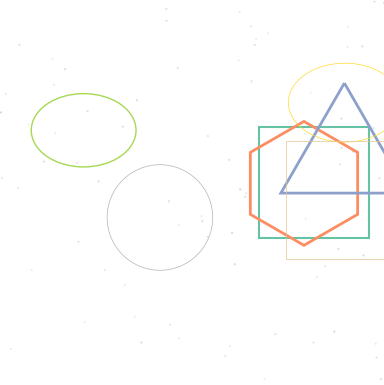[{"shape": "square", "thickness": 1.5, "radius": 0.72, "center": [0.816, 0.526]}, {"shape": "hexagon", "thickness": 2, "radius": 0.8, "center": [0.79, 0.524]}, {"shape": "triangle", "thickness": 2, "radius": 0.95, "center": [0.895, 0.594]}, {"shape": "oval", "thickness": 1, "radius": 0.68, "center": [0.217, 0.662]}, {"shape": "oval", "thickness": 0.5, "radius": 0.73, "center": [0.895, 0.733]}, {"shape": "square", "thickness": 0.5, "radius": 0.76, "center": [0.897, 0.481]}, {"shape": "circle", "thickness": 0.5, "radius": 0.69, "center": [0.415, 0.435]}]